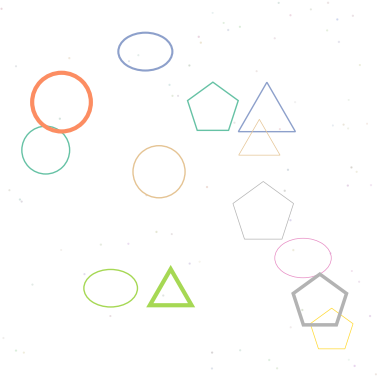[{"shape": "circle", "thickness": 1, "radius": 0.31, "center": [0.119, 0.61]}, {"shape": "pentagon", "thickness": 1, "radius": 0.35, "center": [0.553, 0.717]}, {"shape": "circle", "thickness": 3, "radius": 0.38, "center": [0.16, 0.735]}, {"shape": "oval", "thickness": 1.5, "radius": 0.35, "center": [0.378, 0.866]}, {"shape": "triangle", "thickness": 1, "radius": 0.43, "center": [0.693, 0.701]}, {"shape": "oval", "thickness": 0.5, "radius": 0.37, "center": [0.787, 0.33]}, {"shape": "oval", "thickness": 1, "radius": 0.35, "center": [0.287, 0.251]}, {"shape": "triangle", "thickness": 3, "radius": 0.31, "center": [0.443, 0.238]}, {"shape": "pentagon", "thickness": 0.5, "radius": 0.29, "center": [0.861, 0.141]}, {"shape": "triangle", "thickness": 0.5, "radius": 0.31, "center": [0.674, 0.628]}, {"shape": "circle", "thickness": 1, "radius": 0.34, "center": [0.413, 0.554]}, {"shape": "pentagon", "thickness": 0.5, "radius": 0.41, "center": [0.684, 0.446]}, {"shape": "pentagon", "thickness": 2.5, "radius": 0.36, "center": [0.831, 0.215]}]